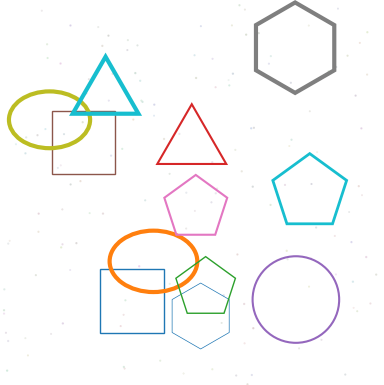[{"shape": "square", "thickness": 1, "radius": 0.41, "center": [0.342, 0.218]}, {"shape": "hexagon", "thickness": 0.5, "radius": 0.43, "center": [0.521, 0.179]}, {"shape": "oval", "thickness": 3, "radius": 0.57, "center": [0.399, 0.321]}, {"shape": "pentagon", "thickness": 1, "radius": 0.41, "center": [0.534, 0.252]}, {"shape": "triangle", "thickness": 1.5, "radius": 0.52, "center": [0.498, 0.626]}, {"shape": "circle", "thickness": 1.5, "radius": 0.56, "center": [0.769, 0.222]}, {"shape": "square", "thickness": 1, "radius": 0.41, "center": [0.216, 0.63]}, {"shape": "pentagon", "thickness": 1.5, "radius": 0.43, "center": [0.509, 0.46]}, {"shape": "hexagon", "thickness": 3, "radius": 0.59, "center": [0.767, 0.876]}, {"shape": "oval", "thickness": 3, "radius": 0.53, "center": [0.129, 0.689]}, {"shape": "triangle", "thickness": 3, "radius": 0.49, "center": [0.274, 0.754]}, {"shape": "pentagon", "thickness": 2, "radius": 0.5, "center": [0.804, 0.5]}]